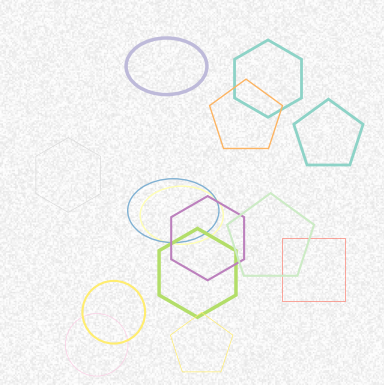[{"shape": "pentagon", "thickness": 2, "radius": 0.47, "center": [0.853, 0.648]}, {"shape": "hexagon", "thickness": 2, "radius": 0.5, "center": [0.696, 0.796]}, {"shape": "oval", "thickness": 1, "radius": 0.54, "center": [0.472, 0.441]}, {"shape": "oval", "thickness": 2.5, "radius": 0.53, "center": [0.432, 0.828]}, {"shape": "square", "thickness": 0.5, "radius": 0.41, "center": [0.814, 0.299]}, {"shape": "oval", "thickness": 1, "radius": 0.59, "center": [0.45, 0.453]}, {"shape": "pentagon", "thickness": 1, "radius": 0.5, "center": [0.639, 0.695]}, {"shape": "hexagon", "thickness": 2.5, "radius": 0.58, "center": [0.513, 0.291]}, {"shape": "circle", "thickness": 0.5, "radius": 0.41, "center": [0.251, 0.104]}, {"shape": "hexagon", "thickness": 0.5, "radius": 0.49, "center": [0.177, 0.545]}, {"shape": "hexagon", "thickness": 1.5, "radius": 0.55, "center": [0.539, 0.381]}, {"shape": "pentagon", "thickness": 1.5, "radius": 0.59, "center": [0.703, 0.38]}, {"shape": "pentagon", "thickness": 0.5, "radius": 0.43, "center": [0.524, 0.103]}, {"shape": "circle", "thickness": 1.5, "radius": 0.41, "center": [0.295, 0.189]}]